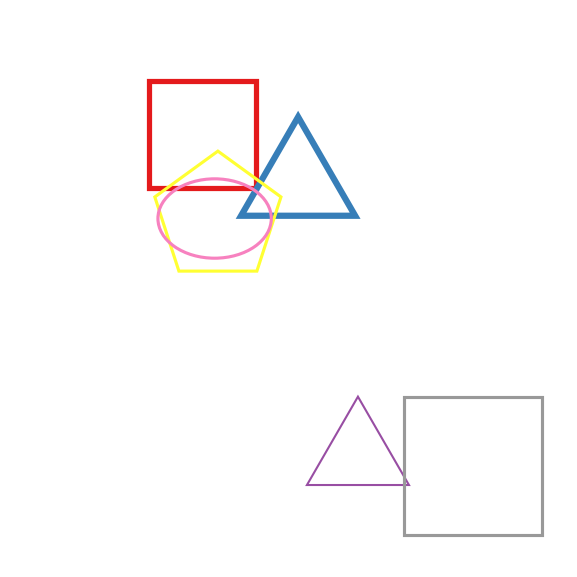[{"shape": "square", "thickness": 2.5, "radius": 0.46, "center": [0.351, 0.766]}, {"shape": "triangle", "thickness": 3, "radius": 0.57, "center": [0.516, 0.683]}, {"shape": "triangle", "thickness": 1, "radius": 0.51, "center": [0.62, 0.21]}, {"shape": "pentagon", "thickness": 1.5, "radius": 0.57, "center": [0.377, 0.623]}, {"shape": "oval", "thickness": 1.5, "radius": 0.49, "center": [0.372, 0.621]}, {"shape": "square", "thickness": 1.5, "radius": 0.6, "center": [0.819, 0.193]}]